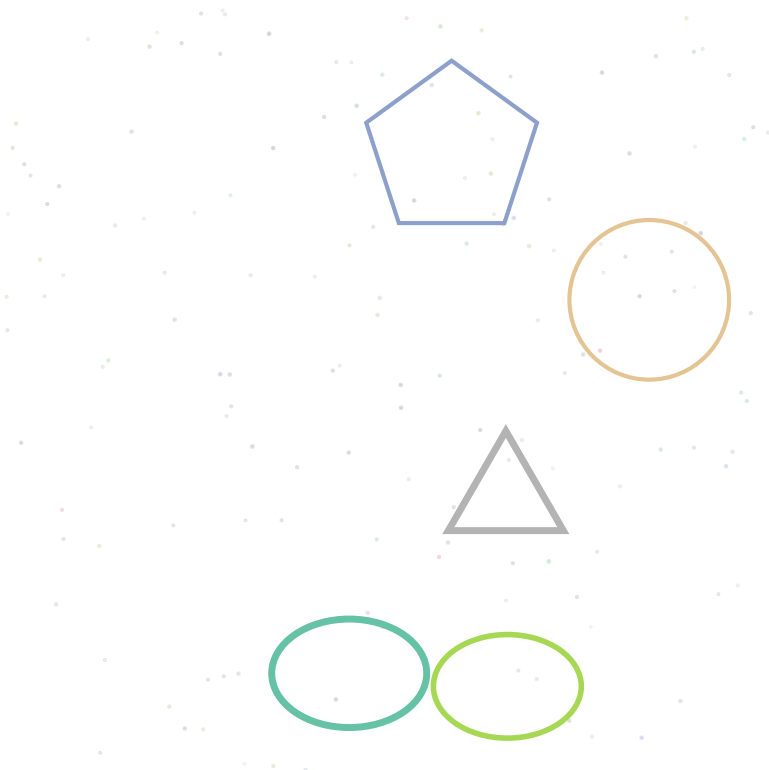[{"shape": "oval", "thickness": 2.5, "radius": 0.5, "center": [0.454, 0.126]}, {"shape": "pentagon", "thickness": 1.5, "radius": 0.58, "center": [0.587, 0.805]}, {"shape": "oval", "thickness": 2, "radius": 0.48, "center": [0.659, 0.109]}, {"shape": "circle", "thickness": 1.5, "radius": 0.52, "center": [0.843, 0.611]}, {"shape": "triangle", "thickness": 2.5, "radius": 0.43, "center": [0.657, 0.354]}]